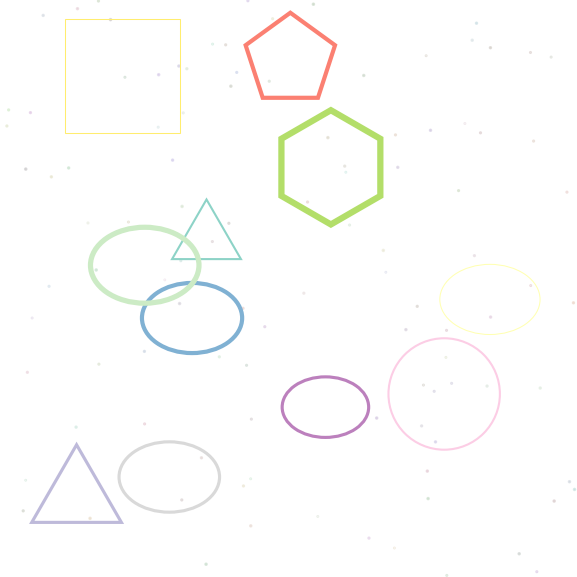[{"shape": "triangle", "thickness": 1, "radius": 0.34, "center": [0.358, 0.585]}, {"shape": "oval", "thickness": 0.5, "radius": 0.43, "center": [0.848, 0.481]}, {"shape": "triangle", "thickness": 1.5, "radius": 0.45, "center": [0.133, 0.139]}, {"shape": "pentagon", "thickness": 2, "radius": 0.41, "center": [0.503, 0.896]}, {"shape": "oval", "thickness": 2, "radius": 0.43, "center": [0.333, 0.448]}, {"shape": "hexagon", "thickness": 3, "radius": 0.49, "center": [0.573, 0.709]}, {"shape": "circle", "thickness": 1, "radius": 0.48, "center": [0.769, 0.317]}, {"shape": "oval", "thickness": 1.5, "radius": 0.44, "center": [0.293, 0.173]}, {"shape": "oval", "thickness": 1.5, "radius": 0.37, "center": [0.563, 0.294]}, {"shape": "oval", "thickness": 2.5, "radius": 0.47, "center": [0.251, 0.54]}, {"shape": "square", "thickness": 0.5, "radius": 0.5, "center": [0.212, 0.867]}]